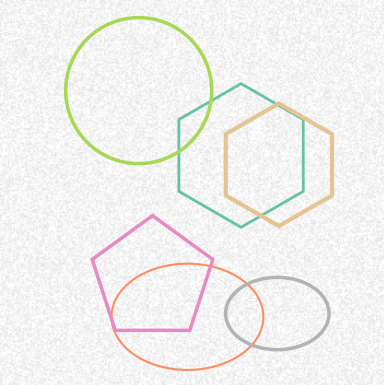[{"shape": "hexagon", "thickness": 2, "radius": 0.93, "center": [0.626, 0.596]}, {"shape": "oval", "thickness": 1.5, "radius": 0.99, "center": [0.487, 0.177]}, {"shape": "pentagon", "thickness": 2.5, "radius": 0.82, "center": [0.396, 0.275]}, {"shape": "circle", "thickness": 2.5, "radius": 0.95, "center": [0.36, 0.765]}, {"shape": "hexagon", "thickness": 3, "radius": 0.8, "center": [0.724, 0.572]}, {"shape": "oval", "thickness": 2.5, "radius": 0.67, "center": [0.72, 0.186]}]